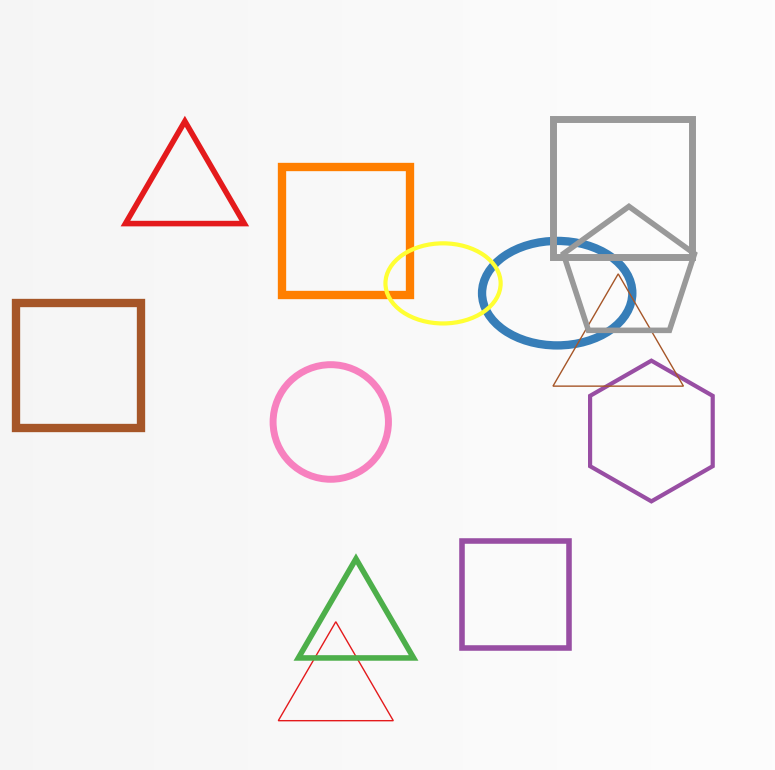[{"shape": "triangle", "thickness": 2, "radius": 0.44, "center": [0.239, 0.754]}, {"shape": "triangle", "thickness": 0.5, "radius": 0.43, "center": [0.433, 0.107]}, {"shape": "oval", "thickness": 3, "radius": 0.48, "center": [0.719, 0.619]}, {"shape": "triangle", "thickness": 2, "radius": 0.43, "center": [0.459, 0.188]}, {"shape": "hexagon", "thickness": 1.5, "radius": 0.46, "center": [0.841, 0.44]}, {"shape": "square", "thickness": 2, "radius": 0.35, "center": [0.666, 0.228]}, {"shape": "square", "thickness": 3, "radius": 0.42, "center": [0.447, 0.7]}, {"shape": "oval", "thickness": 1.5, "radius": 0.37, "center": [0.572, 0.632]}, {"shape": "square", "thickness": 3, "radius": 0.41, "center": [0.101, 0.525]}, {"shape": "triangle", "thickness": 0.5, "radius": 0.49, "center": [0.798, 0.547]}, {"shape": "circle", "thickness": 2.5, "radius": 0.37, "center": [0.427, 0.452]}, {"shape": "pentagon", "thickness": 2, "radius": 0.44, "center": [0.812, 0.643]}, {"shape": "square", "thickness": 2.5, "radius": 0.45, "center": [0.804, 0.756]}]